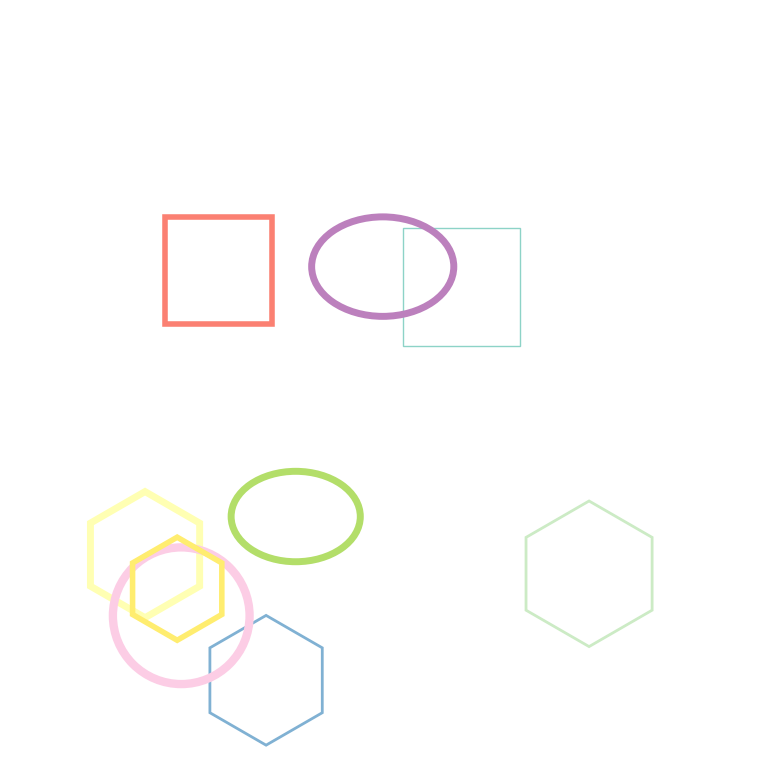[{"shape": "square", "thickness": 0.5, "radius": 0.38, "center": [0.599, 0.627]}, {"shape": "hexagon", "thickness": 2.5, "radius": 0.41, "center": [0.188, 0.28]}, {"shape": "square", "thickness": 2, "radius": 0.35, "center": [0.284, 0.649]}, {"shape": "hexagon", "thickness": 1, "radius": 0.42, "center": [0.346, 0.117]}, {"shape": "oval", "thickness": 2.5, "radius": 0.42, "center": [0.384, 0.329]}, {"shape": "circle", "thickness": 3, "radius": 0.44, "center": [0.235, 0.2]}, {"shape": "oval", "thickness": 2.5, "radius": 0.46, "center": [0.497, 0.654]}, {"shape": "hexagon", "thickness": 1, "radius": 0.47, "center": [0.765, 0.255]}, {"shape": "hexagon", "thickness": 2, "radius": 0.33, "center": [0.23, 0.235]}]